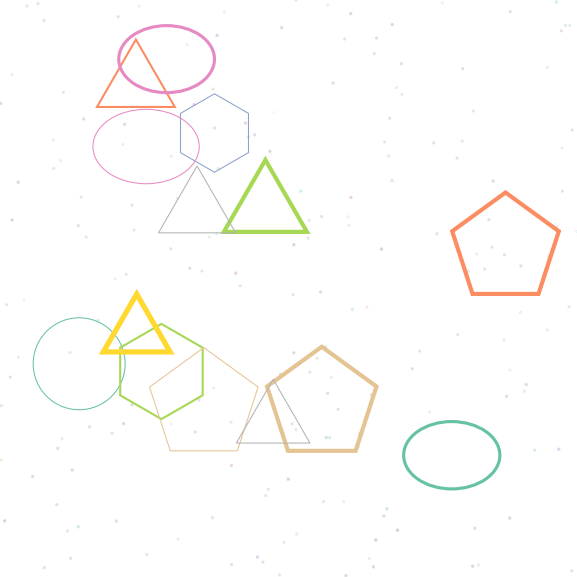[{"shape": "oval", "thickness": 1.5, "radius": 0.42, "center": [0.782, 0.211]}, {"shape": "circle", "thickness": 0.5, "radius": 0.4, "center": [0.137, 0.369]}, {"shape": "triangle", "thickness": 1, "radius": 0.39, "center": [0.235, 0.853]}, {"shape": "pentagon", "thickness": 2, "radius": 0.49, "center": [0.875, 0.569]}, {"shape": "hexagon", "thickness": 0.5, "radius": 0.34, "center": [0.371, 0.769]}, {"shape": "oval", "thickness": 1.5, "radius": 0.41, "center": [0.289, 0.897]}, {"shape": "oval", "thickness": 0.5, "radius": 0.46, "center": [0.253, 0.745]}, {"shape": "hexagon", "thickness": 1, "radius": 0.41, "center": [0.28, 0.356]}, {"shape": "triangle", "thickness": 2, "radius": 0.42, "center": [0.46, 0.639]}, {"shape": "triangle", "thickness": 2.5, "radius": 0.33, "center": [0.237, 0.423]}, {"shape": "pentagon", "thickness": 0.5, "radius": 0.49, "center": [0.353, 0.298]}, {"shape": "pentagon", "thickness": 2, "radius": 0.5, "center": [0.557, 0.299]}, {"shape": "triangle", "thickness": 0.5, "radius": 0.37, "center": [0.473, 0.269]}, {"shape": "triangle", "thickness": 0.5, "radius": 0.39, "center": [0.341, 0.635]}]